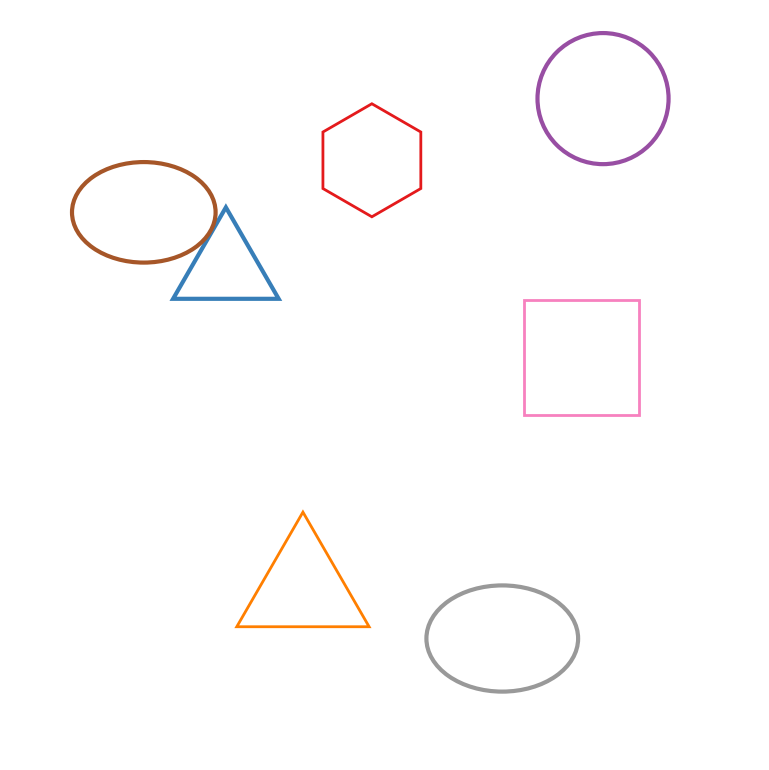[{"shape": "hexagon", "thickness": 1, "radius": 0.37, "center": [0.483, 0.792]}, {"shape": "triangle", "thickness": 1.5, "radius": 0.4, "center": [0.293, 0.652]}, {"shape": "circle", "thickness": 1.5, "radius": 0.43, "center": [0.783, 0.872]}, {"shape": "triangle", "thickness": 1, "radius": 0.5, "center": [0.393, 0.236]}, {"shape": "oval", "thickness": 1.5, "radius": 0.47, "center": [0.187, 0.724]}, {"shape": "square", "thickness": 1, "radius": 0.37, "center": [0.756, 0.535]}, {"shape": "oval", "thickness": 1.5, "radius": 0.49, "center": [0.652, 0.171]}]